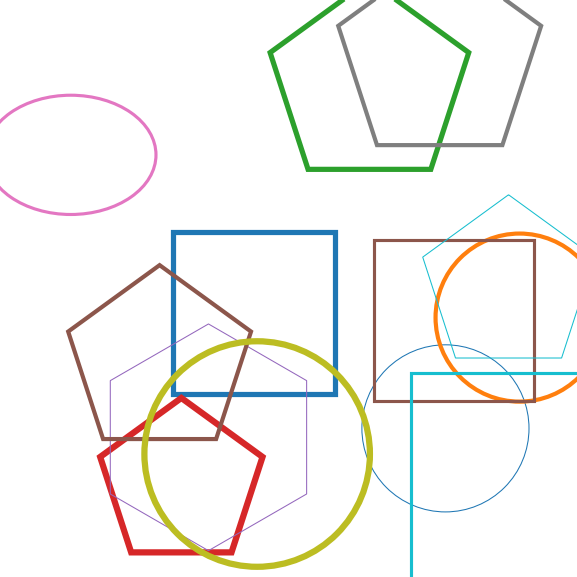[{"shape": "square", "thickness": 2.5, "radius": 0.7, "center": [0.44, 0.457]}, {"shape": "circle", "thickness": 0.5, "radius": 0.72, "center": [0.771, 0.257]}, {"shape": "circle", "thickness": 2, "radius": 0.73, "center": [0.9, 0.449]}, {"shape": "pentagon", "thickness": 2.5, "radius": 0.9, "center": [0.64, 0.852]}, {"shape": "pentagon", "thickness": 3, "radius": 0.74, "center": [0.314, 0.162]}, {"shape": "hexagon", "thickness": 0.5, "radius": 0.98, "center": [0.361, 0.242]}, {"shape": "pentagon", "thickness": 2, "radius": 0.83, "center": [0.276, 0.374]}, {"shape": "square", "thickness": 1.5, "radius": 0.69, "center": [0.787, 0.444]}, {"shape": "oval", "thickness": 1.5, "radius": 0.74, "center": [0.123, 0.731]}, {"shape": "pentagon", "thickness": 2, "radius": 0.92, "center": [0.761, 0.897]}, {"shape": "circle", "thickness": 3, "radius": 0.98, "center": [0.445, 0.213]}, {"shape": "pentagon", "thickness": 0.5, "radius": 0.78, "center": [0.881, 0.506]}, {"shape": "square", "thickness": 1.5, "radius": 0.92, "center": [0.894, 0.171]}]